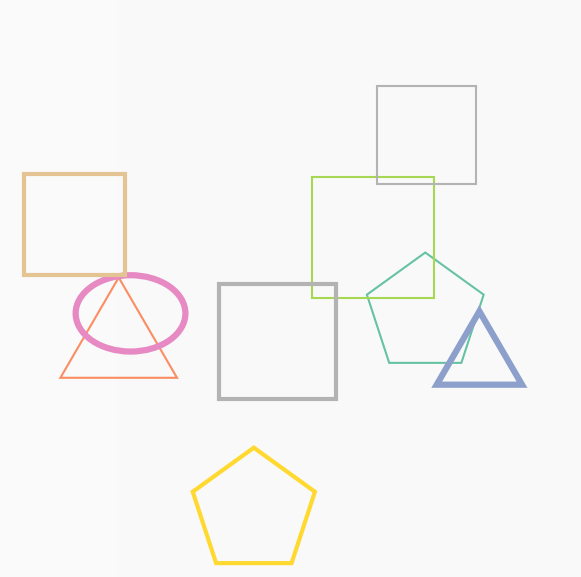[{"shape": "pentagon", "thickness": 1, "radius": 0.53, "center": [0.732, 0.456]}, {"shape": "triangle", "thickness": 1, "radius": 0.58, "center": [0.204, 0.403]}, {"shape": "triangle", "thickness": 3, "radius": 0.42, "center": [0.825, 0.375]}, {"shape": "oval", "thickness": 3, "radius": 0.47, "center": [0.225, 0.456]}, {"shape": "square", "thickness": 1, "radius": 0.52, "center": [0.641, 0.589]}, {"shape": "pentagon", "thickness": 2, "radius": 0.55, "center": [0.437, 0.113]}, {"shape": "square", "thickness": 2, "radius": 0.43, "center": [0.128, 0.61]}, {"shape": "square", "thickness": 1, "radius": 0.42, "center": [0.734, 0.765]}, {"shape": "square", "thickness": 2, "radius": 0.5, "center": [0.478, 0.408]}]